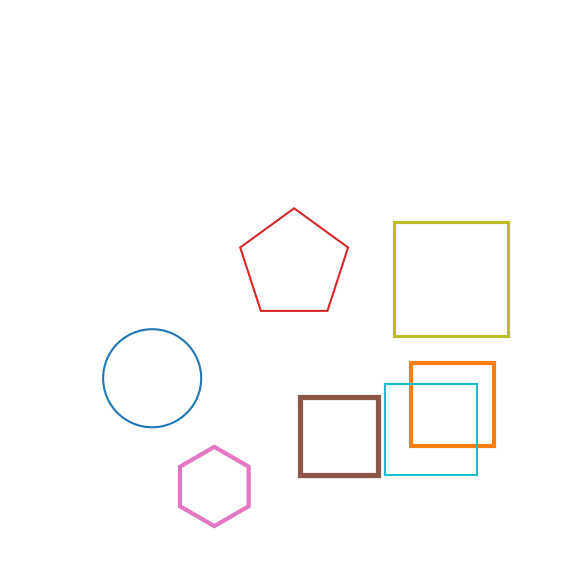[{"shape": "circle", "thickness": 1, "radius": 0.42, "center": [0.263, 0.344]}, {"shape": "square", "thickness": 2, "radius": 0.36, "center": [0.783, 0.299]}, {"shape": "pentagon", "thickness": 1, "radius": 0.49, "center": [0.509, 0.54]}, {"shape": "square", "thickness": 2.5, "radius": 0.34, "center": [0.588, 0.245]}, {"shape": "hexagon", "thickness": 2, "radius": 0.34, "center": [0.371, 0.157]}, {"shape": "square", "thickness": 1.5, "radius": 0.49, "center": [0.781, 0.516]}, {"shape": "square", "thickness": 1, "radius": 0.4, "center": [0.746, 0.256]}]